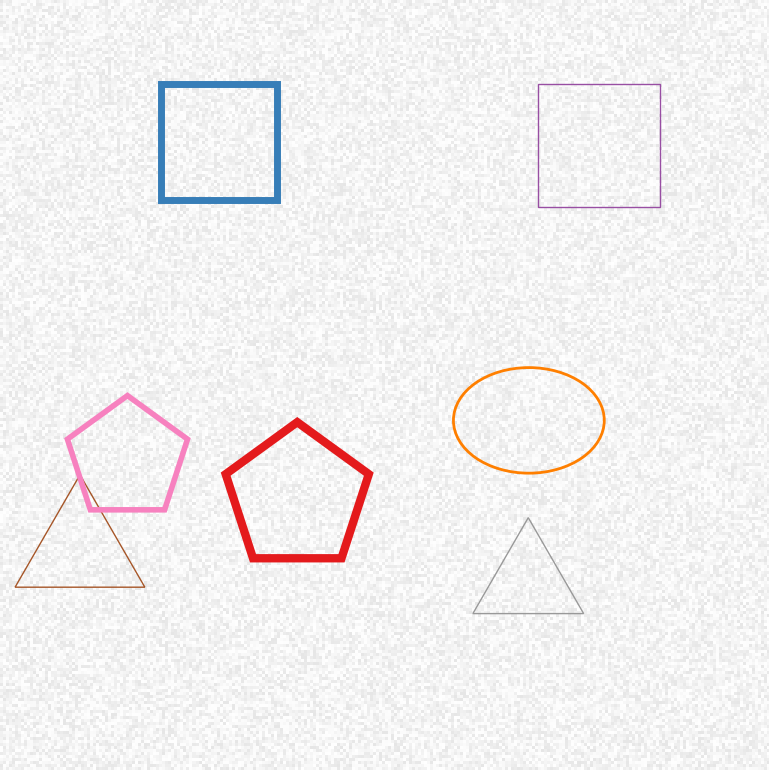[{"shape": "pentagon", "thickness": 3, "radius": 0.49, "center": [0.386, 0.354]}, {"shape": "square", "thickness": 2.5, "radius": 0.38, "center": [0.284, 0.816]}, {"shape": "square", "thickness": 0.5, "radius": 0.4, "center": [0.778, 0.811]}, {"shape": "oval", "thickness": 1, "radius": 0.49, "center": [0.687, 0.454]}, {"shape": "triangle", "thickness": 0.5, "radius": 0.49, "center": [0.104, 0.286]}, {"shape": "pentagon", "thickness": 2, "radius": 0.41, "center": [0.166, 0.404]}, {"shape": "triangle", "thickness": 0.5, "radius": 0.42, "center": [0.686, 0.245]}]